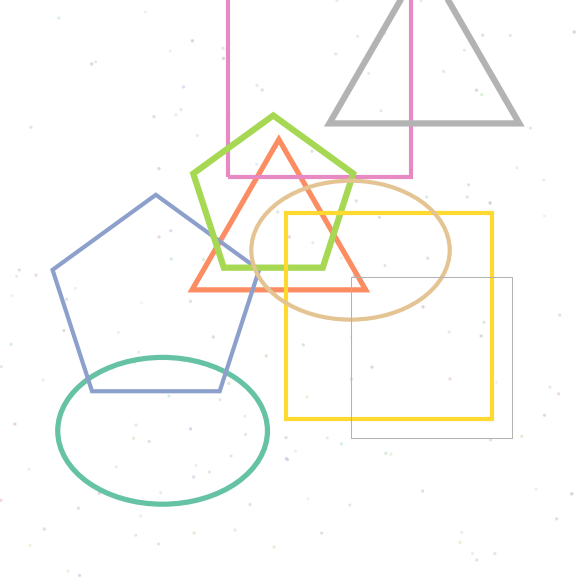[{"shape": "oval", "thickness": 2.5, "radius": 0.91, "center": [0.282, 0.253]}, {"shape": "triangle", "thickness": 2.5, "radius": 0.87, "center": [0.483, 0.584]}, {"shape": "pentagon", "thickness": 2, "radius": 0.94, "center": [0.27, 0.474]}, {"shape": "square", "thickness": 2, "radius": 0.79, "center": [0.553, 0.852]}, {"shape": "pentagon", "thickness": 3, "radius": 0.73, "center": [0.473, 0.654]}, {"shape": "square", "thickness": 2, "radius": 0.89, "center": [0.674, 0.452]}, {"shape": "oval", "thickness": 2, "radius": 0.86, "center": [0.607, 0.566]}, {"shape": "square", "thickness": 0.5, "radius": 0.7, "center": [0.747, 0.38]}, {"shape": "triangle", "thickness": 3, "radius": 0.95, "center": [0.735, 0.88]}]